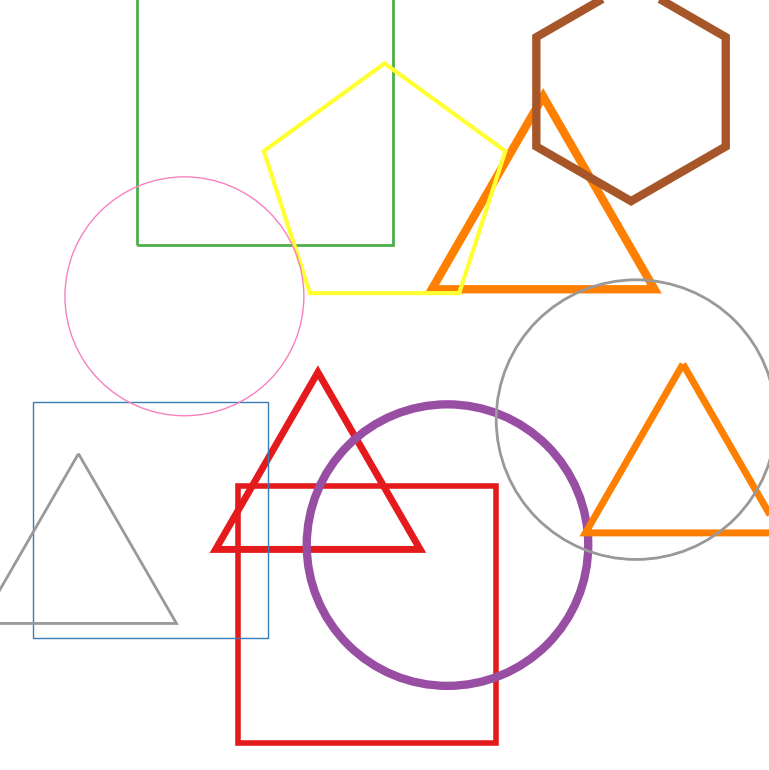[{"shape": "triangle", "thickness": 2.5, "radius": 0.77, "center": [0.413, 0.363]}, {"shape": "square", "thickness": 2, "radius": 0.84, "center": [0.476, 0.202]}, {"shape": "square", "thickness": 0.5, "radius": 0.76, "center": [0.196, 0.325]}, {"shape": "square", "thickness": 1, "radius": 0.83, "center": [0.344, 0.848]}, {"shape": "circle", "thickness": 3, "radius": 0.91, "center": [0.581, 0.292]}, {"shape": "triangle", "thickness": 3, "radius": 0.83, "center": [0.705, 0.708]}, {"shape": "triangle", "thickness": 2.5, "radius": 0.73, "center": [0.887, 0.381]}, {"shape": "pentagon", "thickness": 1.5, "radius": 0.82, "center": [0.499, 0.753]}, {"shape": "hexagon", "thickness": 3, "radius": 0.71, "center": [0.82, 0.881]}, {"shape": "circle", "thickness": 0.5, "radius": 0.78, "center": [0.239, 0.615]}, {"shape": "triangle", "thickness": 1, "radius": 0.73, "center": [0.102, 0.264]}, {"shape": "circle", "thickness": 1, "radius": 0.91, "center": [0.826, 0.455]}]